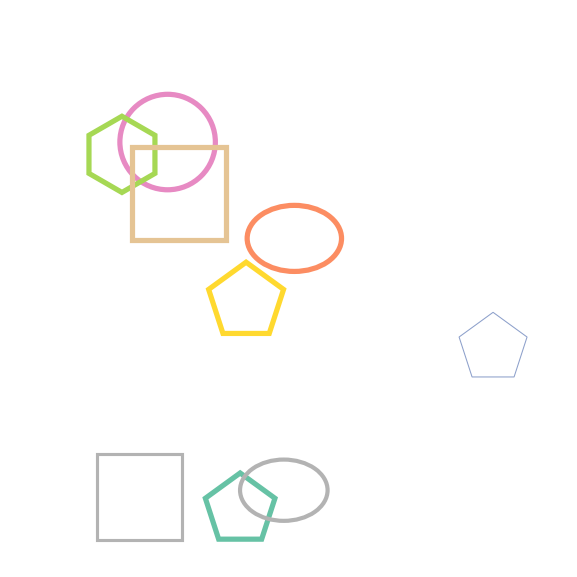[{"shape": "pentagon", "thickness": 2.5, "radius": 0.32, "center": [0.416, 0.117]}, {"shape": "oval", "thickness": 2.5, "radius": 0.41, "center": [0.51, 0.586]}, {"shape": "pentagon", "thickness": 0.5, "radius": 0.31, "center": [0.854, 0.396]}, {"shape": "circle", "thickness": 2.5, "radius": 0.41, "center": [0.29, 0.753]}, {"shape": "hexagon", "thickness": 2.5, "radius": 0.33, "center": [0.211, 0.732]}, {"shape": "pentagon", "thickness": 2.5, "radius": 0.34, "center": [0.426, 0.477]}, {"shape": "square", "thickness": 2.5, "radius": 0.4, "center": [0.31, 0.664]}, {"shape": "square", "thickness": 1.5, "radius": 0.37, "center": [0.242, 0.139]}, {"shape": "oval", "thickness": 2, "radius": 0.38, "center": [0.491, 0.15]}]